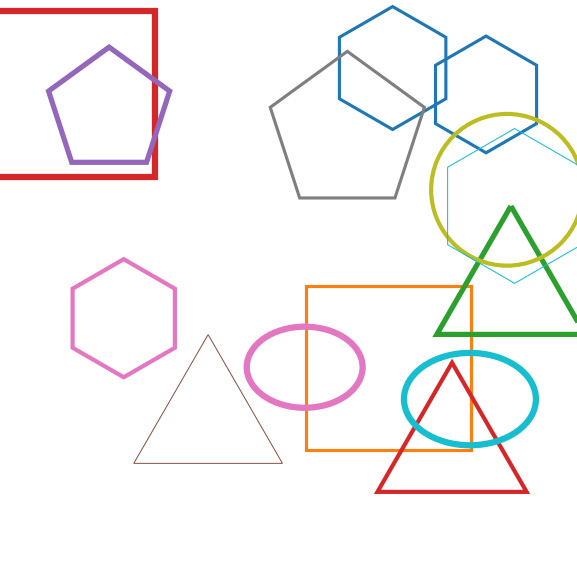[{"shape": "hexagon", "thickness": 1.5, "radius": 0.53, "center": [0.68, 0.881]}, {"shape": "hexagon", "thickness": 1.5, "radius": 0.51, "center": [0.842, 0.836]}, {"shape": "square", "thickness": 1.5, "radius": 0.71, "center": [0.673, 0.362]}, {"shape": "triangle", "thickness": 2.5, "radius": 0.74, "center": [0.885, 0.494]}, {"shape": "square", "thickness": 3, "radius": 0.72, "center": [0.126, 0.836]}, {"shape": "triangle", "thickness": 2, "radius": 0.75, "center": [0.783, 0.222]}, {"shape": "pentagon", "thickness": 2.5, "radius": 0.55, "center": [0.189, 0.807]}, {"shape": "triangle", "thickness": 0.5, "radius": 0.74, "center": [0.36, 0.271]}, {"shape": "oval", "thickness": 3, "radius": 0.5, "center": [0.528, 0.363]}, {"shape": "hexagon", "thickness": 2, "radius": 0.51, "center": [0.214, 0.448]}, {"shape": "pentagon", "thickness": 1.5, "radius": 0.7, "center": [0.601, 0.77]}, {"shape": "circle", "thickness": 2, "radius": 0.66, "center": [0.878, 0.67]}, {"shape": "hexagon", "thickness": 0.5, "radius": 0.67, "center": [0.891, 0.643]}, {"shape": "oval", "thickness": 3, "radius": 0.57, "center": [0.814, 0.308]}]